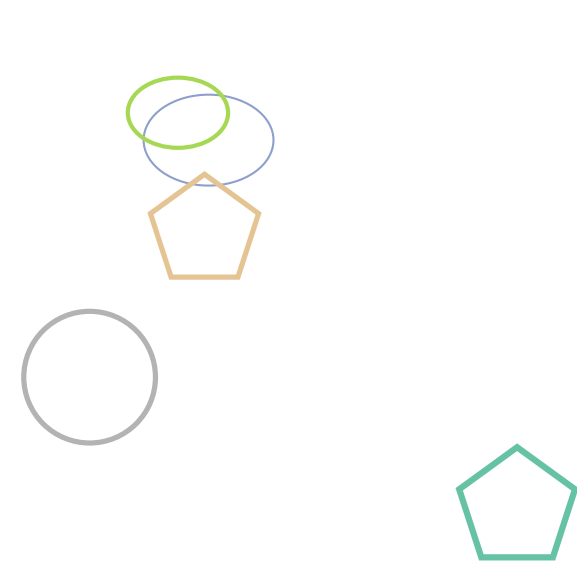[{"shape": "pentagon", "thickness": 3, "radius": 0.53, "center": [0.895, 0.119]}, {"shape": "oval", "thickness": 1, "radius": 0.56, "center": [0.361, 0.756]}, {"shape": "oval", "thickness": 2, "radius": 0.43, "center": [0.308, 0.804]}, {"shape": "pentagon", "thickness": 2.5, "radius": 0.49, "center": [0.354, 0.599]}, {"shape": "circle", "thickness": 2.5, "radius": 0.57, "center": [0.155, 0.346]}]